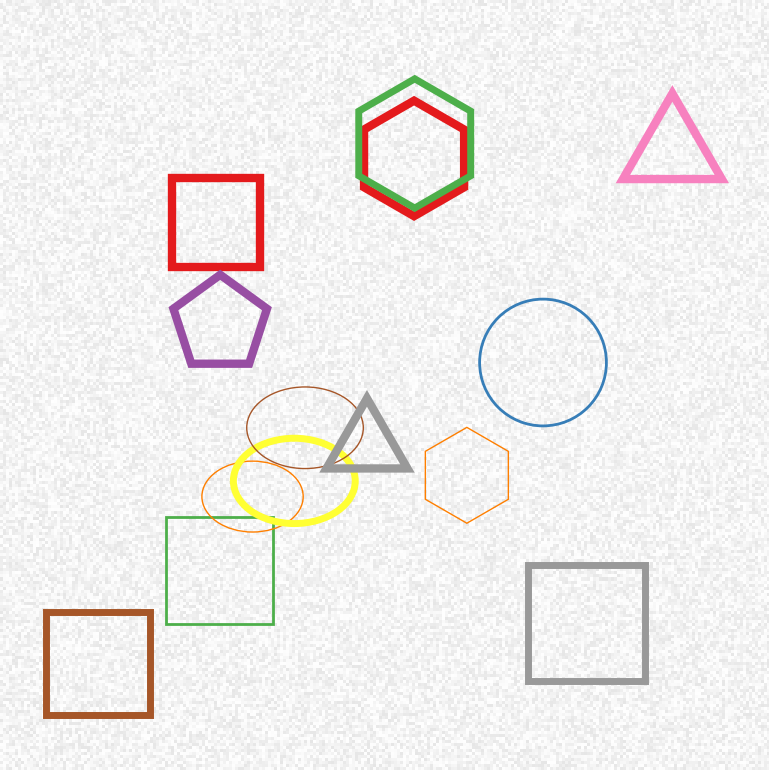[{"shape": "hexagon", "thickness": 3, "radius": 0.38, "center": [0.538, 0.794]}, {"shape": "square", "thickness": 3, "radius": 0.29, "center": [0.281, 0.711]}, {"shape": "circle", "thickness": 1, "radius": 0.41, "center": [0.705, 0.529]}, {"shape": "hexagon", "thickness": 2.5, "radius": 0.42, "center": [0.539, 0.814]}, {"shape": "square", "thickness": 1, "radius": 0.35, "center": [0.285, 0.259]}, {"shape": "pentagon", "thickness": 3, "radius": 0.32, "center": [0.286, 0.579]}, {"shape": "oval", "thickness": 0.5, "radius": 0.33, "center": [0.328, 0.355]}, {"shape": "hexagon", "thickness": 0.5, "radius": 0.31, "center": [0.606, 0.383]}, {"shape": "oval", "thickness": 2.5, "radius": 0.4, "center": [0.382, 0.375]}, {"shape": "oval", "thickness": 0.5, "radius": 0.38, "center": [0.396, 0.444]}, {"shape": "square", "thickness": 2.5, "radius": 0.34, "center": [0.127, 0.138]}, {"shape": "triangle", "thickness": 3, "radius": 0.37, "center": [0.873, 0.805]}, {"shape": "triangle", "thickness": 3, "radius": 0.3, "center": [0.477, 0.422]}, {"shape": "square", "thickness": 2.5, "radius": 0.38, "center": [0.762, 0.191]}]